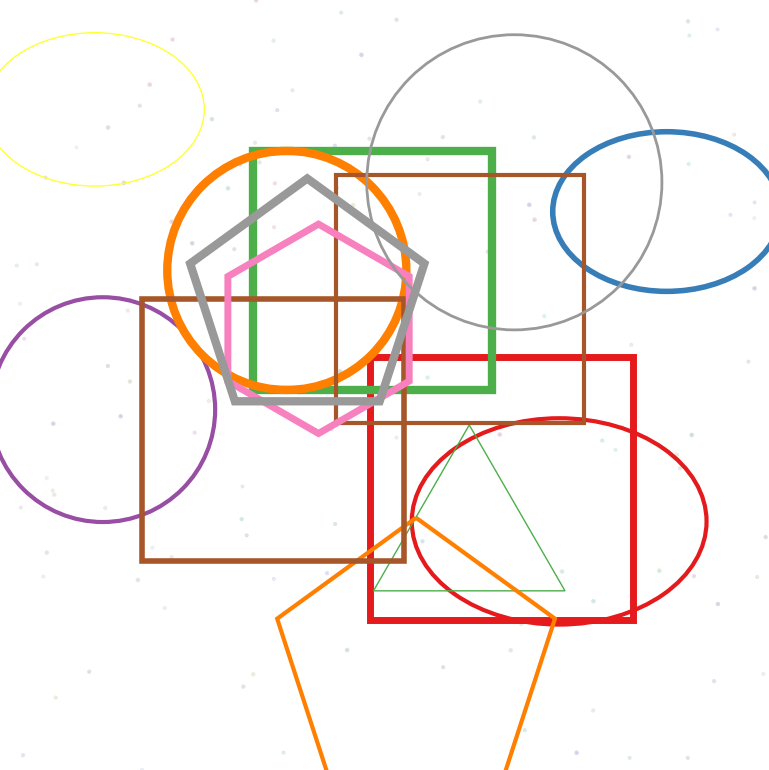[{"shape": "oval", "thickness": 1.5, "radius": 0.96, "center": [0.726, 0.323]}, {"shape": "square", "thickness": 2.5, "radius": 0.85, "center": [0.651, 0.365]}, {"shape": "oval", "thickness": 2, "radius": 0.74, "center": [0.866, 0.725]}, {"shape": "triangle", "thickness": 0.5, "radius": 0.72, "center": [0.609, 0.304]}, {"shape": "square", "thickness": 3, "radius": 0.78, "center": [0.483, 0.649]}, {"shape": "circle", "thickness": 1.5, "radius": 0.73, "center": [0.133, 0.468]}, {"shape": "pentagon", "thickness": 1.5, "radius": 0.95, "center": [0.54, 0.138]}, {"shape": "circle", "thickness": 3, "radius": 0.78, "center": [0.372, 0.649]}, {"shape": "oval", "thickness": 0.5, "radius": 0.71, "center": [0.123, 0.858]}, {"shape": "square", "thickness": 2, "radius": 0.85, "center": [0.354, 0.442]}, {"shape": "square", "thickness": 1.5, "radius": 0.81, "center": [0.597, 0.612]}, {"shape": "hexagon", "thickness": 2.5, "radius": 0.68, "center": [0.414, 0.573]}, {"shape": "pentagon", "thickness": 3, "radius": 0.8, "center": [0.399, 0.608]}, {"shape": "circle", "thickness": 1, "radius": 0.96, "center": [0.668, 0.763]}]